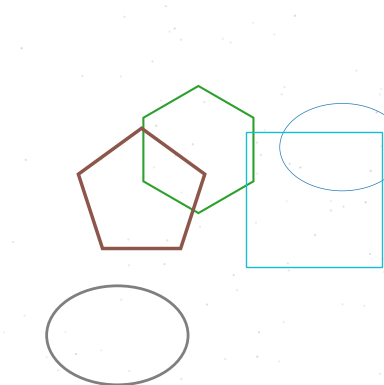[{"shape": "oval", "thickness": 0.5, "radius": 0.81, "center": [0.889, 0.618]}, {"shape": "hexagon", "thickness": 1.5, "radius": 0.83, "center": [0.515, 0.612]}, {"shape": "pentagon", "thickness": 2.5, "radius": 0.86, "center": [0.368, 0.494]}, {"shape": "oval", "thickness": 2, "radius": 0.92, "center": [0.305, 0.129]}, {"shape": "square", "thickness": 1, "radius": 0.88, "center": [0.816, 0.482]}]